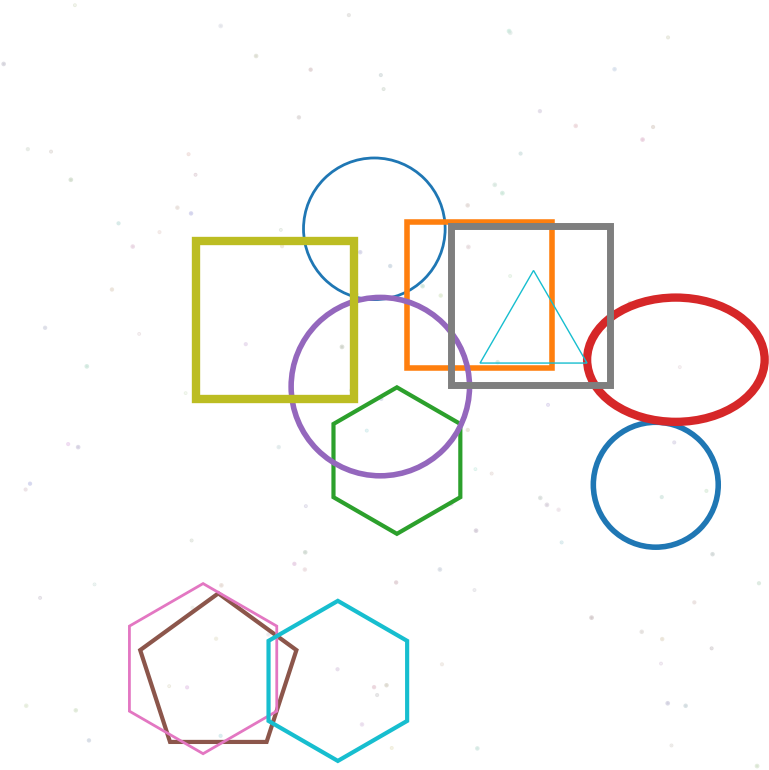[{"shape": "circle", "thickness": 1, "radius": 0.46, "center": [0.486, 0.703]}, {"shape": "circle", "thickness": 2, "radius": 0.41, "center": [0.852, 0.37]}, {"shape": "square", "thickness": 2, "radius": 0.47, "center": [0.623, 0.617]}, {"shape": "hexagon", "thickness": 1.5, "radius": 0.48, "center": [0.515, 0.402]}, {"shape": "oval", "thickness": 3, "radius": 0.58, "center": [0.878, 0.533]}, {"shape": "circle", "thickness": 2, "radius": 0.58, "center": [0.494, 0.498]}, {"shape": "pentagon", "thickness": 1.5, "radius": 0.53, "center": [0.284, 0.123]}, {"shape": "hexagon", "thickness": 1, "radius": 0.55, "center": [0.264, 0.132]}, {"shape": "square", "thickness": 2.5, "radius": 0.52, "center": [0.69, 0.603]}, {"shape": "square", "thickness": 3, "radius": 0.51, "center": [0.357, 0.585]}, {"shape": "hexagon", "thickness": 1.5, "radius": 0.52, "center": [0.439, 0.116]}, {"shape": "triangle", "thickness": 0.5, "radius": 0.4, "center": [0.693, 0.569]}]